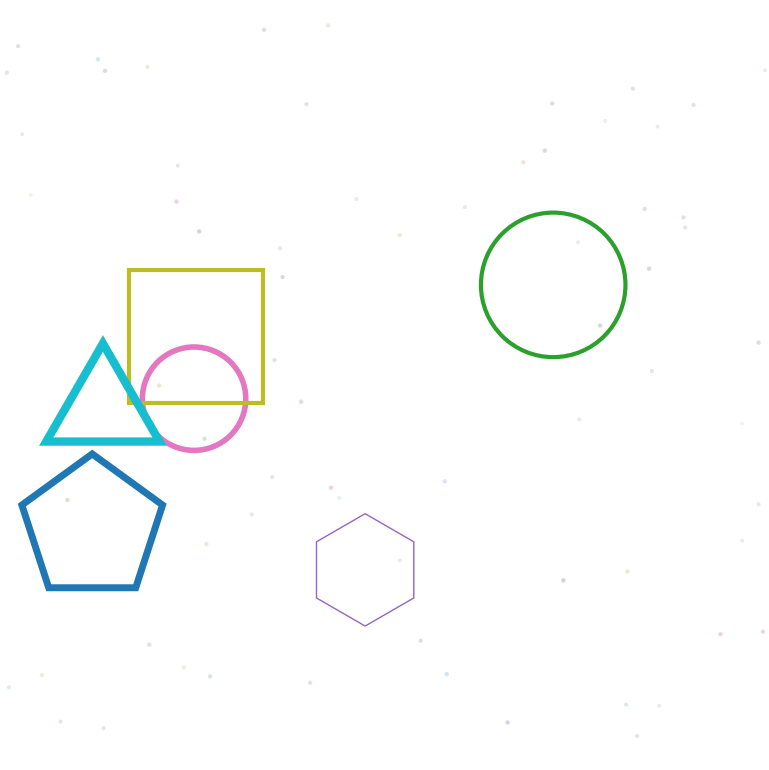[{"shape": "pentagon", "thickness": 2.5, "radius": 0.48, "center": [0.12, 0.314]}, {"shape": "circle", "thickness": 1.5, "radius": 0.47, "center": [0.718, 0.63]}, {"shape": "hexagon", "thickness": 0.5, "radius": 0.36, "center": [0.474, 0.26]}, {"shape": "circle", "thickness": 2, "radius": 0.34, "center": [0.252, 0.482]}, {"shape": "square", "thickness": 1.5, "radius": 0.43, "center": [0.255, 0.563]}, {"shape": "triangle", "thickness": 3, "radius": 0.42, "center": [0.134, 0.469]}]